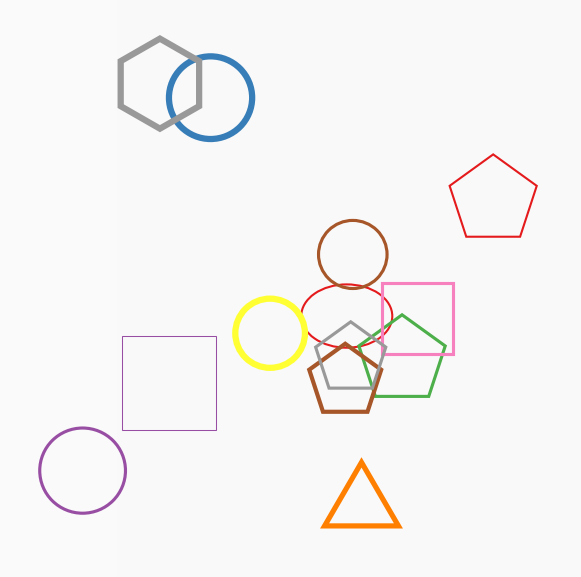[{"shape": "oval", "thickness": 1, "radius": 0.39, "center": [0.597, 0.452]}, {"shape": "pentagon", "thickness": 1, "radius": 0.39, "center": [0.848, 0.653]}, {"shape": "circle", "thickness": 3, "radius": 0.36, "center": [0.362, 0.83]}, {"shape": "pentagon", "thickness": 1.5, "radius": 0.39, "center": [0.692, 0.376]}, {"shape": "circle", "thickness": 1.5, "radius": 0.37, "center": [0.142, 0.184]}, {"shape": "square", "thickness": 0.5, "radius": 0.41, "center": [0.291, 0.336]}, {"shape": "triangle", "thickness": 2.5, "radius": 0.37, "center": [0.622, 0.125]}, {"shape": "circle", "thickness": 3, "radius": 0.3, "center": [0.465, 0.422]}, {"shape": "circle", "thickness": 1.5, "radius": 0.29, "center": [0.607, 0.559]}, {"shape": "pentagon", "thickness": 2, "radius": 0.33, "center": [0.594, 0.339]}, {"shape": "square", "thickness": 1.5, "radius": 0.31, "center": [0.718, 0.448]}, {"shape": "pentagon", "thickness": 1.5, "radius": 0.32, "center": [0.603, 0.378]}, {"shape": "hexagon", "thickness": 3, "radius": 0.39, "center": [0.275, 0.854]}]